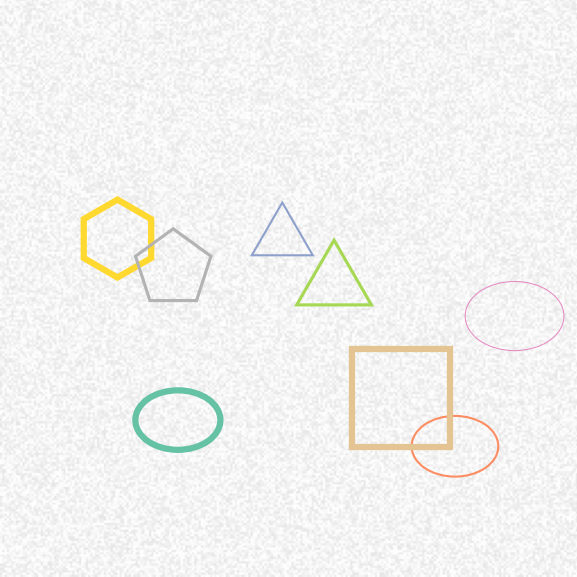[{"shape": "oval", "thickness": 3, "radius": 0.37, "center": [0.308, 0.272]}, {"shape": "oval", "thickness": 1, "radius": 0.38, "center": [0.788, 0.226]}, {"shape": "triangle", "thickness": 1, "radius": 0.3, "center": [0.489, 0.588]}, {"shape": "oval", "thickness": 0.5, "radius": 0.43, "center": [0.891, 0.452]}, {"shape": "triangle", "thickness": 1.5, "radius": 0.37, "center": [0.578, 0.509]}, {"shape": "hexagon", "thickness": 3, "radius": 0.34, "center": [0.203, 0.586]}, {"shape": "square", "thickness": 3, "radius": 0.42, "center": [0.694, 0.31]}, {"shape": "pentagon", "thickness": 1.5, "radius": 0.34, "center": [0.3, 0.534]}]